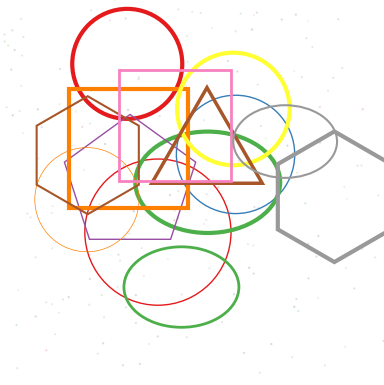[{"shape": "circle", "thickness": 3, "radius": 0.71, "center": [0.331, 0.834]}, {"shape": "circle", "thickness": 1, "radius": 0.95, "center": [0.41, 0.397]}, {"shape": "circle", "thickness": 1, "radius": 0.77, "center": [0.612, 0.599]}, {"shape": "oval", "thickness": 2, "radius": 0.75, "center": [0.471, 0.254]}, {"shape": "oval", "thickness": 3, "radius": 0.94, "center": [0.54, 0.527]}, {"shape": "pentagon", "thickness": 1, "radius": 0.9, "center": [0.338, 0.523]}, {"shape": "circle", "thickness": 0.5, "radius": 0.68, "center": [0.226, 0.481]}, {"shape": "square", "thickness": 3, "radius": 0.77, "center": [0.333, 0.615]}, {"shape": "circle", "thickness": 3, "radius": 0.73, "center": [0.606, 0.717]}, {"shape": "hexagon", "thickness": 1.5, "radius": 0.77, "center": [0.228, 0.597]}, {"shape": "triangle", "thickness": 2.5, "radius": 0.83, "center": [0.538, 0.607]}, {"shape": "square", "thickness": 2, "radius": 0.72, "center": [0.455, 0.675]}, {"shape": "oval", "thickness": 1.5, "radius": 0.67, "center": [0.741, 0.632]}, {"shape": "hexagon", "thickness": 3, "radius": 0.85, "center": [0.868, 0.489]}]